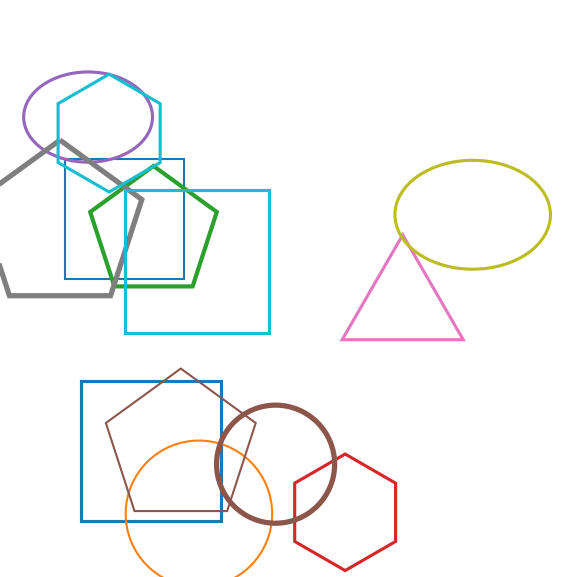[{"shape": "square", "thickness": 1, "radius": 0.52, "center": [0.216, 0.62]}, {"shape": "square", "thickness": 1.5, "radius": 0.61, "center": [0.262, 0.219]}, {"shape": "circle", "thickness": 1, "radius": 0.63, "center": [0.344, 0.109]}, {"shape": "pentagon", "thickness": 2, "radius": 0.58, "center": [0.266, 0.596]}, {"shape": "hexagon", "thickness": 1.5, "radius": 0.5, "center": [0.598, 0.112]}, {"shape": "oval", "thickness": 1.5, "radius": 0.56, "center": [0.153, 0.796]}, {"shape": "pentagon", "thickness": 1, "radius": 0.68, "center": [0.313, 0.225]}, {"shape": "circle", "thickness": 2.5, "radius": 0.51, "center": [0.477, 0.195]}, {"shape": "triangle", "thickness": 1.5, "radius": 0.61, "center": [0.697, 0.471]}, {"shape": "pentagon", "thickness": 2.5, "radius": 0.74, "center": [0.104, 0.608]}, {"shape": "oval", "thickness": 1.5, "radius": 0.67, "center": [0.818, 0.627]}, {"shape": "hexagon", "thickness": 1.5, "radius": 0.51, "center": [0.189, 0.769]}, {"shape": "square", "thickness": 1.5, "radius": 0.62, "center": [0.341, 0.547]}]